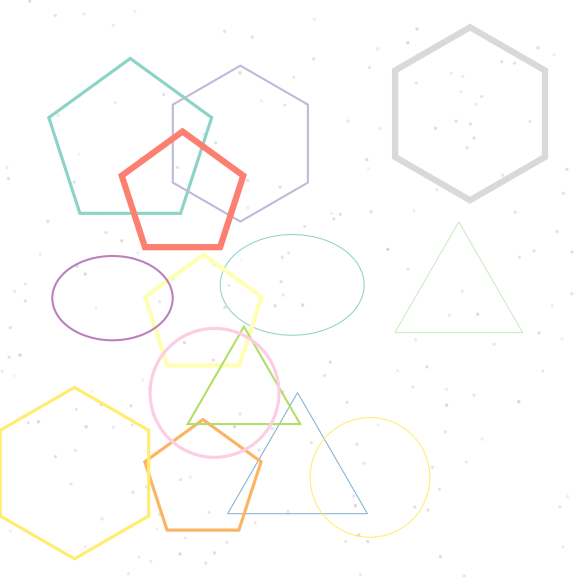[{"shape": "oval", "thickness": 0.5, "radius": 0.62, "center": [0.506, 0.506]}, {"shape": "pentagon", "thickness": 1.5, "radius": 0.74, "center": [0.226, 0.75]}, {"shape": "pentagon", "thickness": 2, "radius": 0.53, "center": [0.352, 0.452]}, {"shape": "hexagon", "thickness": 1, "radius": 0.68, "center": [0.416, 0.75]}, {"shape": "pentagon", "thickness": 3, "radius": 0.55, "center": [0.316, 0.661]}, {"shape": "triangle", "thickness": 0.5, "radius": 0.7, "center": [0.515, 0.18]}, {"shape": "pentagon", "thickness": 1.5, "radius": 0.53, "center": [0.351, 0.167]}, {"shape": "triangle", "thickness": 1, "radius": 0.56, "center": [0.422, 0.321]}, {"shape": "circle", "thickness": 1.5, "radius": 0.56, "center": [0.372, 0.319]}, {"shape": "hexagon", "thickness": 3, "radius": 0.75, "center": [0.814, 0.802]}, {"shape": "oval", "thickness": 1, "radius": 0.52, "center": [0.195, 0.483]}, {"shape": "triangle", "thickness": 0.5, "radius": 0.64, "center": [0.794, 0.487]}, {"shape": "hexagon", "thickness": 1.5, "radius": 0.74, "center": [0.129, 0.18]}, {"shape": "circle", "thickness": 0.5, "radius": 0.52, "center": [0.641, 0.172]}]